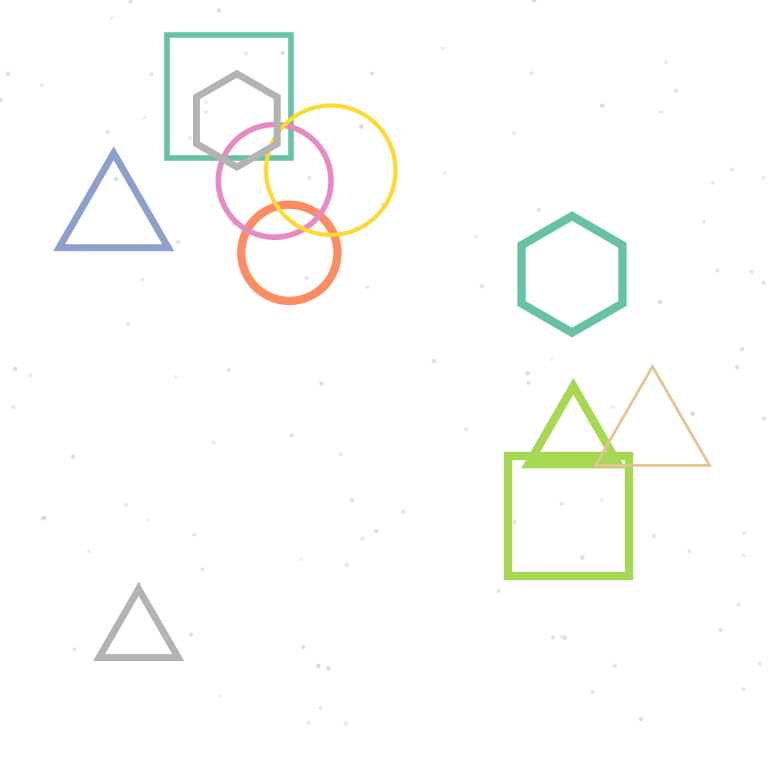[{"shape": "hexagon", "thickness": 3, "radius": 0.38, "center": [0.743, 0.644]}, {"shape": "square", "thickness": 2, "radius": 0.4, "center": [0.297, 0.875]}, {"shape": "circle", "thickness": 3, "radius": 0.31, "center": [0.376, 0.672]}, {"shape": "triangle", "thickness": 2.5, "radius": 0.41, "center": [0.148, 0.719]}, {"shape": "circle", "thickness": 2, "radius": 0.37, "center": [0.357, 0.765]}, {"shape": "square", "thickness": 3, "radius": 0.39, "center": [0.738, 0.33]}, {"shape": "triangle", "thickness": 3, "radius": 0.34, "center": [0.745, 0.431]}, {"shape": "circle", "thickness": 1.5, "radius": 0.42, "center": [0.43, 0.779]}, {"shape": "triangle", "thickness": 1, "radius": 0.43, "center": [0.847, 0.438]}, {"shape": "hexagon", "thickness": 2.5, "radius": 0.3, "center": [0.308, 0.844]}, {"shape": "triangle", "thickness": 2.5, "radius": 0.3, "center": [0.18, 0.176]}]